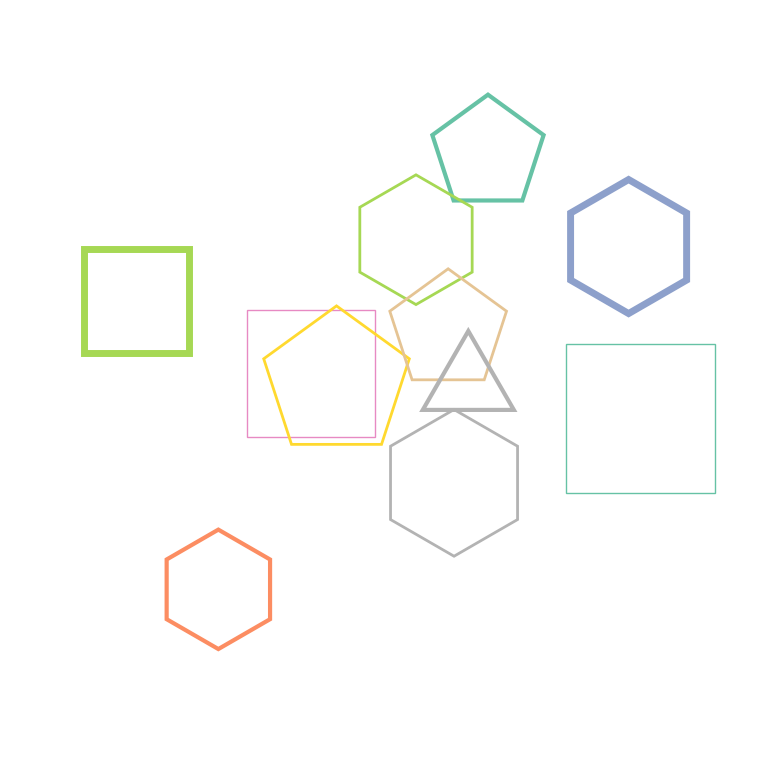[{"shape": "square", "thickness": 0.5, "radius": 0.48, "center": [0.832, 0.456]}, {"shape": "pentagon", "thickness": 1.5, "radius": 0.38, "center": [0.634, 0.801]}, {"shape": "hexagon", "thickness": 1.5, "radius": 0.39, "center": [0.284, 0.235]}, {"shape": "hexagon", "thickness": 2.5, "radius": 0.44, "center": [0.816, 0.68]}, {"shape": "square", "thickness": 0.5, "radius": 0.41, "center": [0.404, 0.515]}, {"shape": "square", "thickness": 2.5, "radius": 0.34, "center": [0.177, 0.609]}, {"shape": "hexagon", "thickness": 1, "radius": 0.42, "center": [0.54, 0.689]}, {"shape": "pentagon", "thickness": 1, "radius": 0.5, "center": [0.437, 0.503]}, {"shape": "pentagon", "thickness": 1, "radius": 0.4, "center": [0.582, 0.571]}, {"shape": "triangle", "thickness": 1.5, "radius": 0.34, "center": [0.608, 0.502]}, {"shape": "hexagon", "thickness": 1, "radius": 0.48, "center": [0.59, 0.373]}]